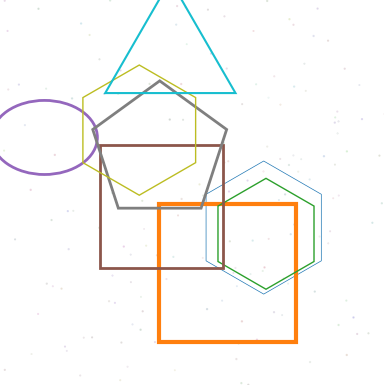[{"shape": "hexagon", "thickness": 0.5, "radius": 0.86, "center": [0.685, 0.409]}, {"shape": "square", "thickness": 3, "radius": 0.89, "center": [0.591, 0.292]}, {"shape": "hexagon", "thickness": 1, "radius": 0.72, "center": [0.691, 0.393]}, {"shape": "oval", "thickness": 2, "radius": 0.69, "center": [0.115, 0.643]}, {"shape": "square", "thickness": 2, "radius": 0.8, "center": [0.419, 0.464]}, {"shape": "pentagon", "thickness": 2, "radius": 0.91, "center": [0.415, 0.607]}, {"shape": "hexagon", "thickness": 1, "radius": 0.85, "center": [0.362, 0.662]}, {"shape": "triangle", "thickness": 1.5, "radius": 0.98, "center": [0.442, 0.856]}]